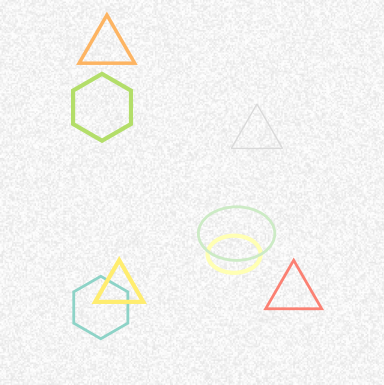[{"shape": "hexagon", "thickness": 2, "radius": 0.41, "center": [0.262, 0.201]}, {"shape": "oval", "thickness": 3, "radius": 0.34, "center": [0.608, 0.34]}, {"shape": "triangle", "thickness": 2, "radius": 0.42, "center": [0.763, 0.24]}, {"shape": "triangle", "thickness": 2.5, "radius": 0.42, "center": [0.278, 0.878]}, {"shape": "hexagon", "thickness": 3, "radius": 0.43, "center": [0.265, 0.721]}, {"shape": "triangle", "thickness": 1, "radius": 0.38, "center": [0.667, 0.653]}, {"shape": "oval", "thickness": 2, "radius": 0.5, "center": [0.615, 0.393]}, {"shape": "triangle", "thickness": 3, "radius": 0.36, "center": [0.31, 0.252]}]